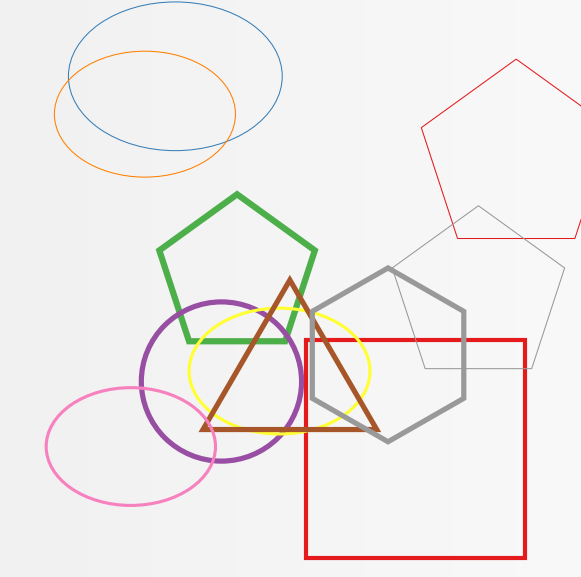[{"shape": "pentagon", "thickness": 0.5, "radius": 0.86, "center": [0.888, 0.725]}, {"shape": "square", "thickness": 2, "radius": 0.94, "center": [0.715, 0.222]}, {"shape": "oval", "thickness": 0.5, "radius": 0.92, "center": [0.302, 0.867]}, {"shape": "pentagon", "thickness": 3, "radius": 0.7, "center": [0.408, 0.522]}, {"shape": "circle", "thickness": 2.5, "radius": 0.69, "center": [0.381, 0.339]}, {"shape": "oval", "thickness": 0.5, "radius": 0.78, "center": [0.249, 0.801]}, {"shape": "oval", "thickness": 1.5, "radius": 0.78, "center": [0.481, 0.357]}, {"shape": "triangle", "thickness": 2.5, "radius": 0.86, "center": [0.499, 0.342]}, {"shape": "oval", "thickness": 1.5, "radius": 0.73, "center": [0.225, 0.226]}, {"shape": "pentagon", "thickness": 0.5, "radius": 0.78, "center": [0.823, 0.487]}, {"shape": "hexagon", "thickness": 2.5, "radius": 0.75, "center": [0.668, 0.385]}]